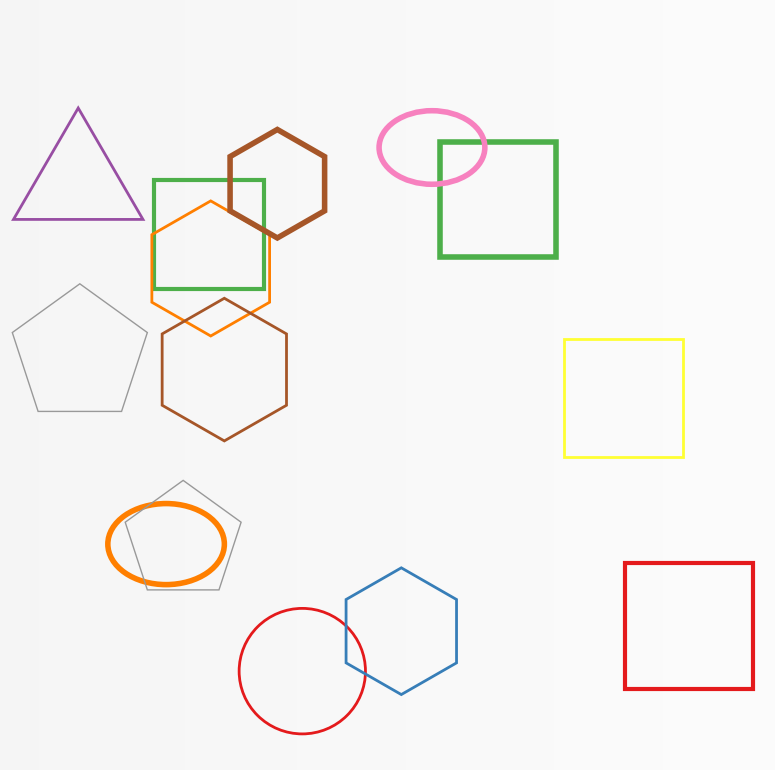[{"shape": "circle", "thickness": 1, "radius": 0.41, "center": [0.39, 0.128]}, {"shape": "square", "thickness": 1.5, "radius": 0.41, "center": [0.889, 0.187]}, {"shape": "hexagon", "thickness": 1, "radius": 0.41, "center": [0.518, 0.18]}, {"shape": "square", "thickness": 2, "radius": 0.37, "center": [0.643, 0.741]}, {"shape": "square", "thickness": 1.5, "radius": 0.35, "center": [0.27, 0.695]}, {"shape": "triangle", "thickness": 1, "radius": 0.48, "center": [0.101, 0.763]}, {"shape": "oval", "thickness": 2, "radius": 0.38, "center": [0.214, 0.293]}, {"shape": "hexagon", "thickness": 1, "radius": 0.44, "center": [0.272, 0.651]}, {"shape": "square", "thickness": 1, "radius": 0.38, "center": [0.805, 0.483]}, {"shape": "hexagon", "thickness": 1, "radius": 0.46, "center": [0.289, 0.52]}, {"shape": "hexagon", "thickness": 2, "radius": 0.35, "center": [0.358, 0.761]}, {"shape": "oval", "thickness": 2, "radius": 0.34, "center": [0.557, 0.808]}, {"shape": "pentagon", "thickness": 0.5, "radius": 0.39, "center": [0.236, 0.298]}, {"shape": "pentagon", "thickness": 0.5, "radius": 0.46, "center": [0.103, 0.54]}]